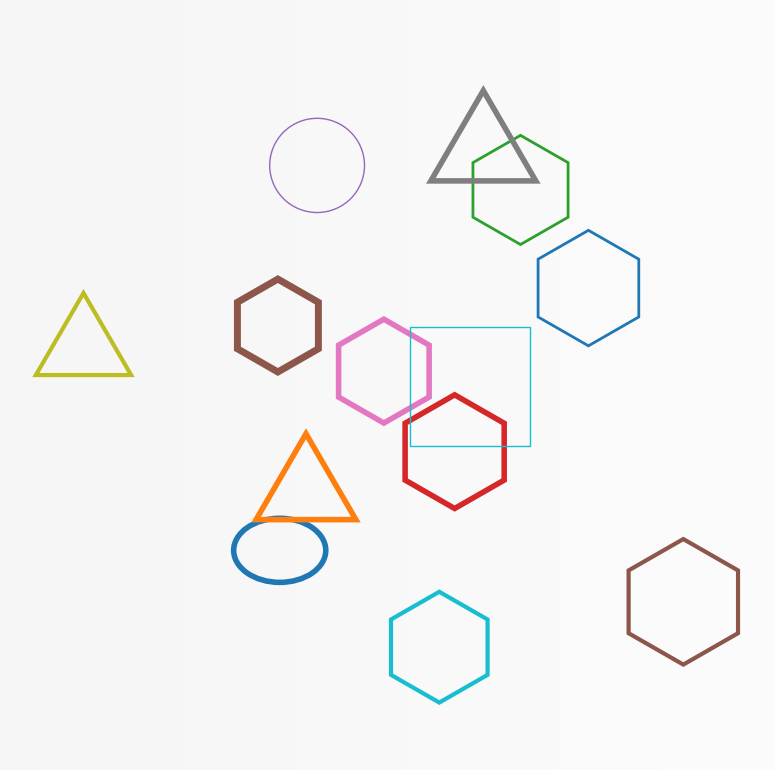[{"shape": "hexagon", "thickness": 1, "radius": 0.38, "center": [0.759, 0.626]}, {"shape": "oval", "thickness": 2, "radius": 0.3, "center": [0.361, 0.285]}, {"shape": "triangle", "thickness": 2, "radius": 0.37, "center": [0.395, 0.362]}, {"shape": "hexagon", "thickness": 1, "radius": 0.35, "center": [0.672, 0.753]}, {"shape": "hexagon", "thickness": 2, "radius": 0.37, "center": [0.587, 0.413]}, {"shape": "circle", "thickness": 0.5, "radius": 0.31, "center": [0.409, 0.785]}, {"shape": "hexagon", "thickness": 1.5, "radius": 0.41, "center": [0.882, 0.218]}, {"shape": "hexagon", "thickness": 2.5, "radius": 0.3, "center": [0.359, 0.577]}, {"shape": "hexagon", "thickness": 2, "radius": 0.34, "center": [0.495, 0.518]}, {"shape": "triangle", "thickness": 2, "radius": 0.39, "center": [0.624, 0.804]}, {"shape": "triangle", "thickness": 1.5, "radius": 0.36, "center": [0.108, 0.548]}, {"shape": "hexagon", "thickness": 1.5, "radius": 0.36, "center": [0.567, 0.16]}, {"shape": "square", "thickness": 0.5, "radius": 0.39, "center": [0.607, 0.498]}]